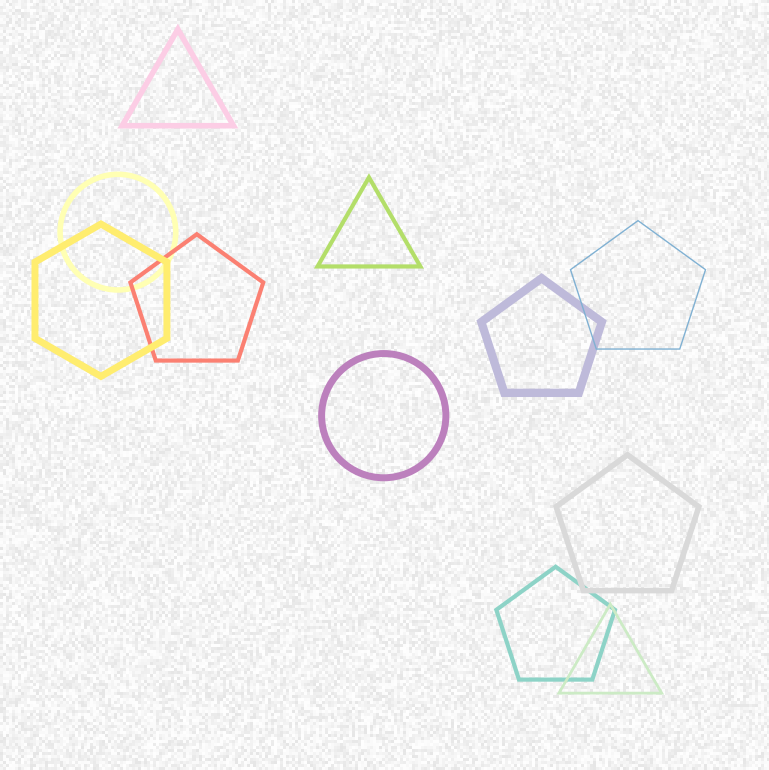[{"shape": "pentagon", "thickness": 1.5, "radius": 0.41, "center": [0.722, 0.183]}, {"shape": "circle", "thickness": 2, "radius": 0.38, "center": [0.153, 0.699]}, {"shape": "pentagon", "thickness": 3, "radius": 0.41, "center": [0.703, 0.556]}, {"shape": "pentagon", "thickness": 1.5, "radius": 0.45, "center": [0.256, 0.605]}, {"shape": "pentagon", "thickness": 0.5, "radius": 0.46, "center": [0.829, 0.621]}, {"shape": "triangle", "thickness": 1.5, "radius": 0.39, "center": [0.479, 0.693]}, {"shape": "triangle", "thickness": 2, "radius": 0.42, "center": [0.231, 0.878]}, {"shape": "pentagon", "thickness": 2, "radius": 0.49, "center": [0.815, 0.312]}, {"shape": "circle", "thickness": 2.5, "radius": 0.4, "center": [0.498, 0.46]}, {"shape": "triangle", "thickness": 1, "radius": 0.39, "center": [0.793, 0.138]}, {"shape": "hexagon", "thickness": 2.5, "radius": 0.49, "center": [0.131, 0.61]}]